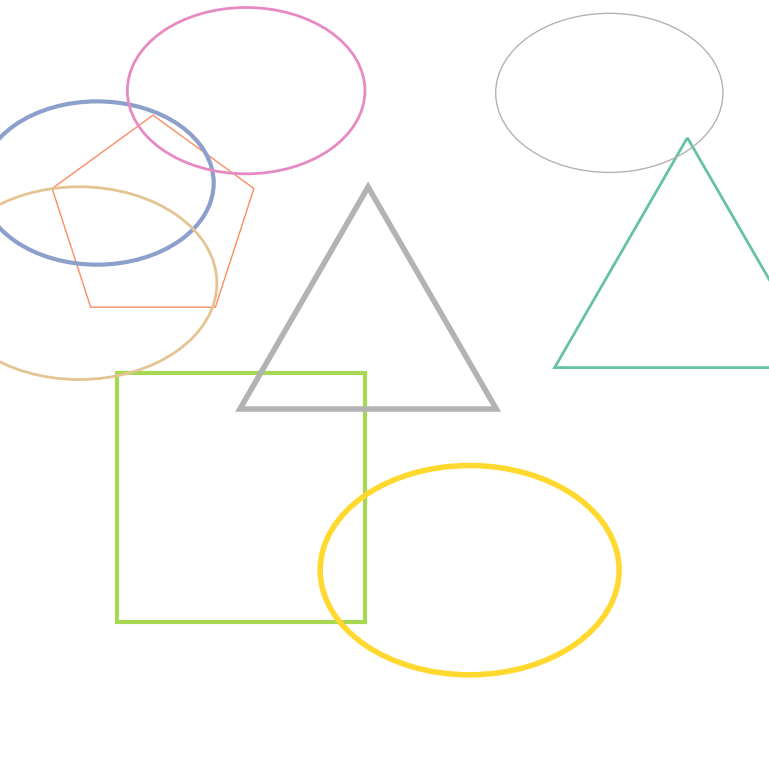[{"shape": "triangle", "thickness": 1, "radius": 1.0, "center": [0.893, 0.622]}, {"shape": "pentagon", "thickness": 0.5, "radius": 0.69, "center": [0.199, 0.713]}, {"shape": "oval", "thickness": 1.5, "radius": 0.76, "center": [0.126, 0.762]}, {"shape": "oval", "thickness": 1, "radius": 0.77, "center": [0.32, 0.882]}, {"shape": "square", "thickness": 1.5, "radius": 0.81, "center": [0.313, 0.354]}, {"shape": "oval", "thickness": 2, "radius": 0.97, "center": [0.61, 0.26]}, {"shape": "oval", "thickness": 1, "radius": 0.89, "center": [0.103, 0.632]}, {"shape": "triangle", "thickness": 2, "radius": 0.96, "center": [0.478, 0.565]}, {"shape": "oval", "thickness": 0.5, "radius": 0.74, "center": [0.791, 0.879]}]